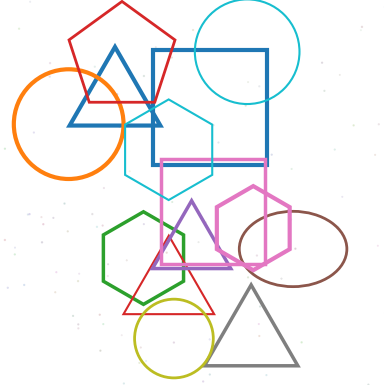[{"shape": "triangle", "thickness": 3, "radius": 0.68, "center": [0.299, 0.742]}, {"shape": "square", "thickness": 3, "radius": 0.74, "center": [0.546, 0.721]}, {"shape": "circle", "thickness": 3, "radius": 0.71, "center": [0.178, 0.678]}, {"shape": "hexagon", "thickness": 2.5, "radius": 0.6, "center": [0.373, 0.33]}, {"shape": "triangle", "thickness": 1.5, "radius": 0.68, "center": [0.439, 0.252]}, {"shape": "pentagon", "thickness": 2, "radius": 0.72, "center": [0.317, 0.852]}, {"shape": "triangle", "thickness": 2.5, "radius": 0.59, "center": [0.498, 0.361]}, {"shape": "oval", "thickness": 2, "radius": 0.7, "center": [0.761, 0.353]}, {"shape": "square", "thickness": 2.5, "radius": 0.68, "center": [0.553, 0.451]}, {"shape": "hexagon", "thickness": 3, "radius": 0.55, "center": [0.658, 0.407]}, {"shape": "triangle", "thickness": 2.5, "radius": 0.7, "center": [0.652, 0.12]}, {"shape": "circle", "thickness": 2, "radius": 0.51, "center": [0.452, 0.121]}, {"shape": "circle", "thickness": 1.5, "radius": 0.68, "center": [0.642, 0.866]}, {"shape": "hexagon", "thickness": 1.5, "radius": 0.65, "center": [0.438, 0.611]}]